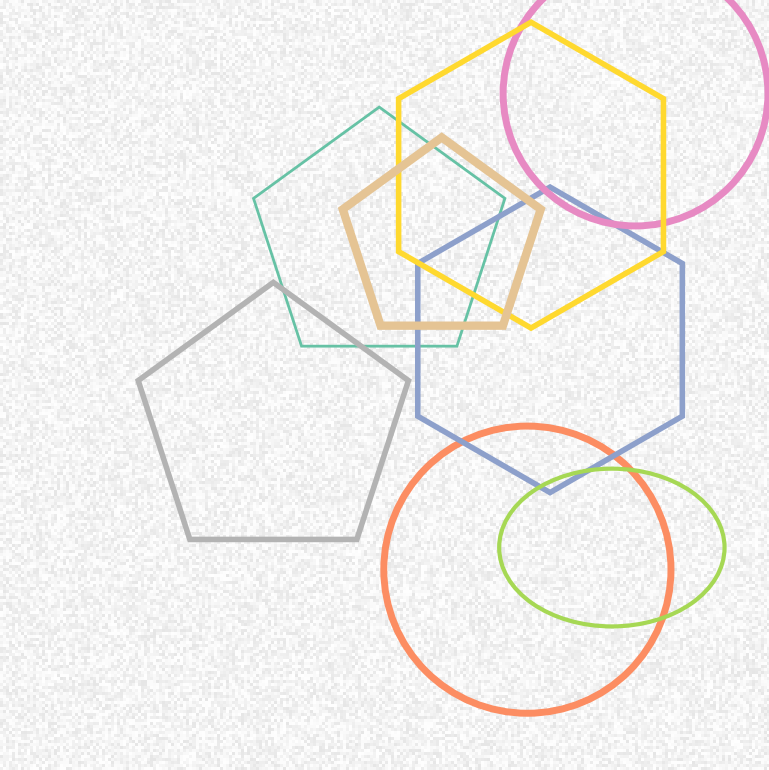[{"shape": "pentagon", "thickness": 1, "radius": 0.86, "center": [0.493, 0.689]}, {"shape": "circle", "thickness": 2.5, "radius": 0.93, "center": [0.685, 0.26]}, {"shape": "hexagon", "thickness": 2, "radius": 0.99, "center": [0.714, 0.559]}, {"shape": "circle", "thickness": 2.5, "radius": 0.86, "center": [0.825, 0.879]}, {"shape": "oval", "thickness": 1.5, "radius": 0.73, "center": [0.795, 0.289]}, {"shape": "hexagon", "thickness": 2, "radius": 0.99, "center": [0.69, 0.773]}, {"shape": "pentagon", "thickness": 3, "radius": 0.68, "center": [0.574, 0.686]}, {"shape": "pentagon", "thickness": 2, "radius": 0.92, "center": [0.355, 0.449]}]